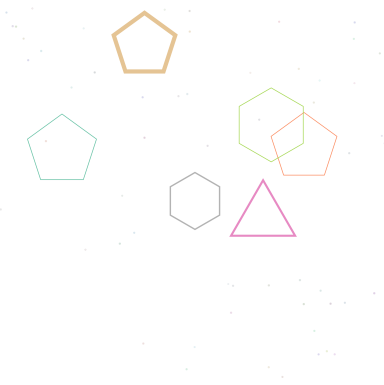[{"shape": "pentagon", "thickness": 0.5, "radius": 0.47, "center": [0.161, 0.61]}, {"shape": "pentagon", "thickness": 0.5, "radius": 0.45, "center": [0.79, 0.618]}, {"shape": "triangle", "thickness": 1.5, "radius": 0.48, "center": [0.683, 0.436]}, {"shape": "hexagon", "thickness": 0.5, "radius": 0.48, "center": [0.704, 0.676]}, {"shape": "pentagon", "thickness": 3, "radius": 0.42, "center": [0.375, 0.882]}, {"shape": "hexagon", "thickness": 1, "radius": 0.37, "center": [0.506, 0.478]}]